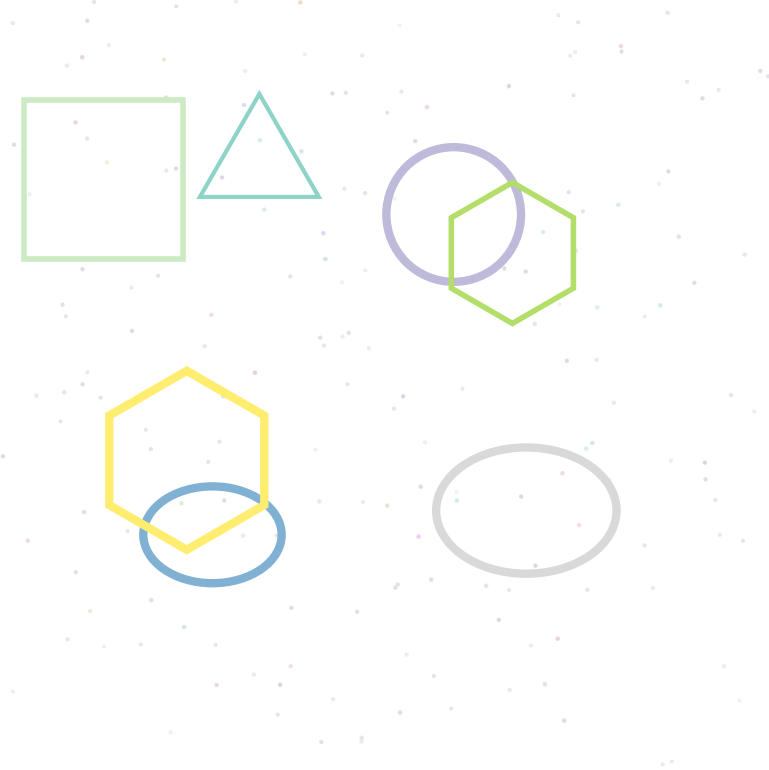[{"shape": "triangle", "thickness": 1.5, "radius": 0.45, "center": [0.337, 0.789]}, {"shape": "circle", "thickness": 3, "radius": 0.44, "center": [0.589, 0.721]}, {"shape": "oval", "thickness": 3, "radius": 0.45, "center": [0.276, 0.305]}, {"shape": "hexagon", "thickness": 2, "radius": 0.46, "center": [0.665, 0.671]}, {"shape": "oval", "thickness": 3, "radius": 0.59, "center": [0.684, 0.337]}, {"shape": "square", "thickness": 2, "radius": 0.52, "center": [0.135, 0.767]}, {"shape": "hexagon", "thickness": 3, "radius": 0.58, "center": [0.243, 0.402]}]